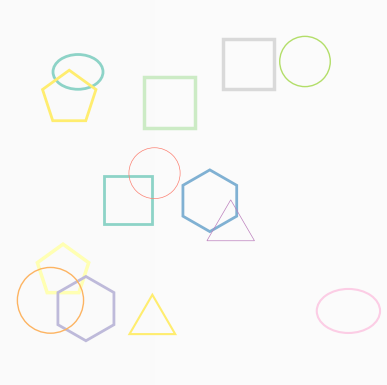[{"shape": "oval", "thickness": 2, "radius": 0.32, "center": [0.201, 0.813]}, {"shape": "square", "thickness": 2, "radius": 0.31, "center": [0.331, 0.48]}, {"shape": "pentagon", "thickness": 2.5, "radius": 0.35, "center": [0.163, 0.296]}, {"shape": "hexagon", "thickness": 2, "radius": 0.42, "center": [0.222, 0.198]}, {"shape": "circle", "thickness": 0.5, "radius": 0.33, "center": [0.399, 0.55]}, {"shape": "hexagon", "thickness": 2, "radius": 0.4, "center": [0.541, 0.479]}, {"shape": "circle", "thickness": 1, "radius": 0.43, "center": [0.13, 0.22]}, {"shape": "circle", "thickness": 1, "radius": 0.33, "center": [0.787, 0.84]}, {"shape": "oval", "thickness": 1.5, "radius": 0.41, "center": [0.899, 0.192]}, {"shape": "square", "thickness": 2.5, "radius": 0.33, "center": [0.641, 0.834]}, {"shape": "triangle", "thickness": 0.5, "radius": 0.35, "center": [0.595, 0.41]}, {"shape": "square", "thickness": 2.5, "radius": 0.33, "center": [0.437, 0.734]}, {"shape": "pentagon", "thickness": 2, "radius": 0.36, "center": [0.179, 0.745]}, {"shape": "triangle", "thickness": 1.5, "radius": 0.34, "center": [0.393, 0.166]}]